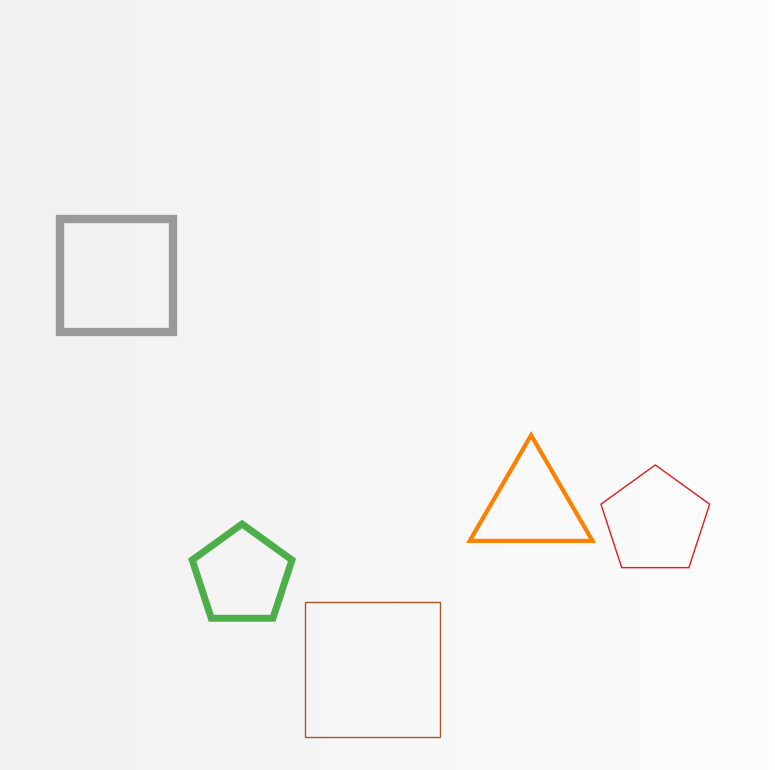[{"shape": "pentagon", "thickness": 0.5, "radius": 0.37, "center": [0.846, 0.322]}, {"shape": "pentagon", "thickness": 2.5, "radius": 0.34, "center": [0.312, 0.252]}, {"shape": "triangle", "thickness": 1.5, "radius": 0.46, "center": [0.685, 0.343]}, {"shape": "square", "thickness": 0.5, "radius": 0.44, "center": [0.481, 0.131]}, {"shape": "square", "thickness": 3, "radius": 0.36, "center": [0.15, 0.642]}]